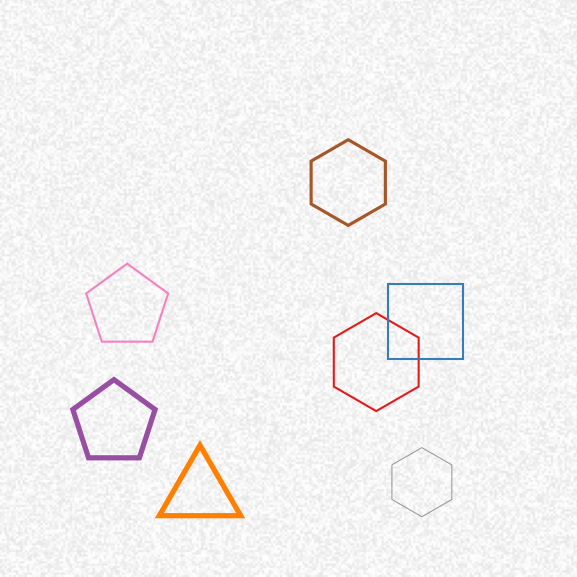[{"shape": "hexagon", "thickness": 1, "radius": 0.42, "center": [0.651, 0.372]}, {"shape": "square", "thickness": 1, "radius": 0.32, "center": [0.737, 0.443]}, {"shape": "pentagon", "thickness": 2.5, "radius": 0.37, "center": [0.197, 0.267]}, {"shape": "triangle", "thickness": 2.5, "radius": 0.41, "center": [0.346, 0.147]}, {"shape": "hexagon", "thickness": 1.5, "radius": 0.37, "center": [0.603, 0.683]}, {"shape": "pentagon", "thickness": 1, "radius": 0.37, "center": [0.22, 0.468]}, {"shape": "hexagon", "thickness": 0.5, "radius": 0.3, "center": [0.73, 0.164]}]